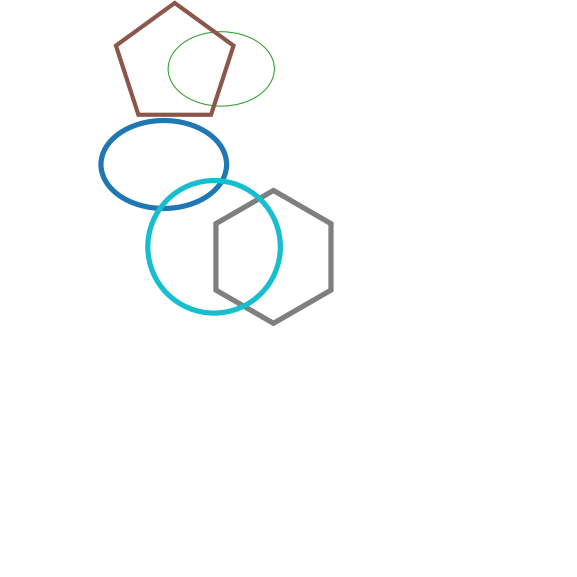[{"shape": "oval", "thickness": 2.5, "radius": 0.54, "center": [0.284, 0.714]}, {"shape": "oval", "thickness": 0.5, "radius": 0.46, "center": [0.383, 0.88]}, {"shape": "pentagon", "thickness": 2, "radius": 0.54, "center": [0.303, 0.887]}, {"shape": "hexagon", "thickness": 2.5, "radius": 0.58, "center": [0.474, 0.554]}, {"shape": "circle", "thickness": 2.5, "radius": 0.57, "center": [0.371, 0.572]}]